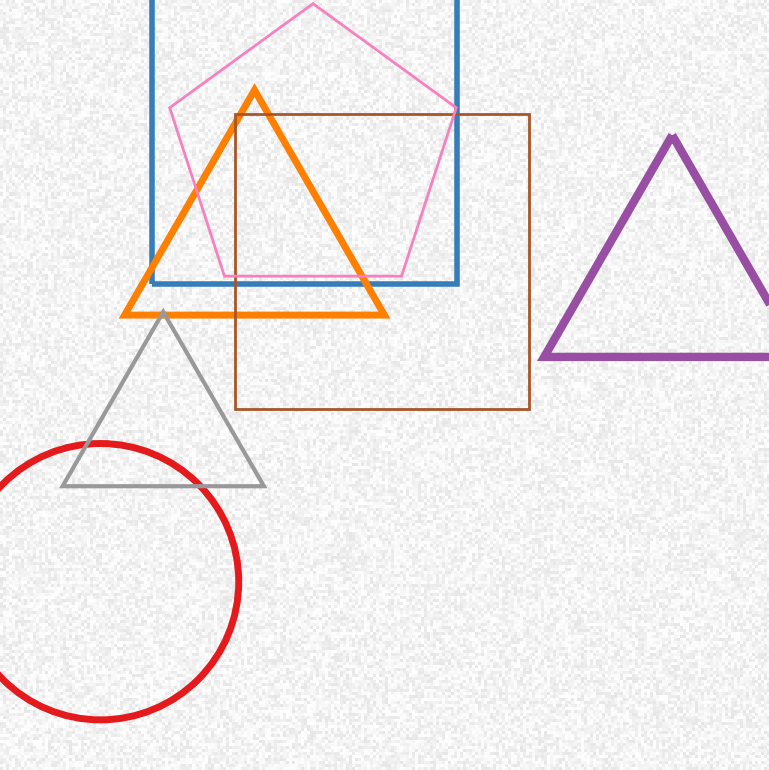[{"shape": "circle", "thickness": 2.5, "radius": 0.9, "center": [0.131, 0.245]}, {"shape": "square", "thickness": 2, "radius": 0.99, "center": [0.395, 0.829]}, {"shape": "triangle", "thickness": 3, "radius": 0.96, "center": [0.873, 0.632]}, {"shape": "triangle", "thickness": 2.5, "radius": 0.97, "center": [0.331, 0.688]}, {"shape": "square", "thickness": 1, "radius": 0.96, "center": [0.496, 0.66]}, {"shape": "pentagon", "thickness": 1, "radius": 0.98, "center": [0.406, 0.8]}, {"shape": "triangle", "thickness": 1.5, "radius": 0.75, "center": [0.212, 0.444]}]